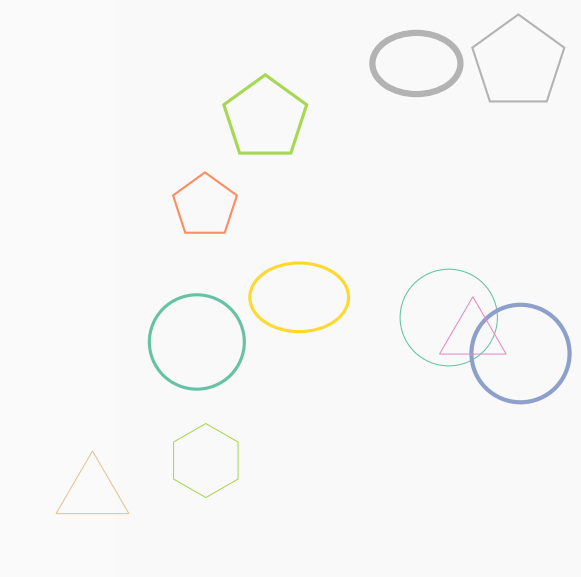[{"shape": "circle", "thickness": 0.5, "radius": 0.42, "center": [0.772, 0.449]}, {"shape": "circle", "thickness": 1.5, "radius": 0.41, "center": [0.339, 0.407]}, {"shape": "pentagon", "thickness": 1, "radius": 0.29, "center": [0.353, 0.643]}, {"shape": "circle", "thickness": 2, "radius": 0.42, "center": [0.895, 0.387]}, {"shape": "triangle", "thickness": 0.5, "radius": 0.33, "center": [0.813, 0.419]}, {"shape": "pentagon", "thickness": 1.5, "radius": 0.37, "center": [0.456, 0.795]}, {"shape": "hexagon", "thickness": 0.5, "radius": 0.32, "center": [0.354, 0.202]}, {"shape": "oval", "thickness": 1.5, "radius": 0.42, "center": [0.515, 0.484]}, {"shape": "triangle", "thickness": 0.5, "radius": 0.36, "center": [0.159, 0.146]}, {"shape": "oval", "thickness": 3, "radius": 0.38, "center": [0.716, 0.889]}, {"shape": "pentagon", "thickness": 1, "radius": 0.42, "center": [0.892, 0.891]}]